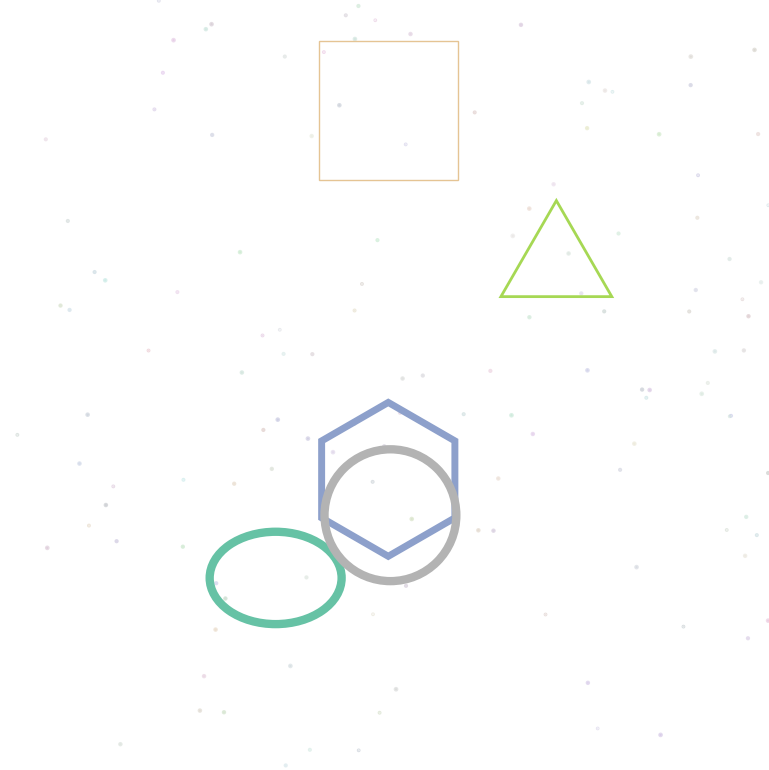[{"shape": "oval", "thickness": 3, "radius": 0.43, "center": [0.358, 0.249]}, {"shape": "hexagon", "thickness": 2.5, "radius": 0.5, "center": [0.504, 0.377]}, {"shape": "triangle", "thickness": 1, "radius": 0.42, "center": [0.723, 0.656]}, {"shape": "square", "thickness": 0.5, "radius": 0.45, "center": [0.505, 0.856]}, {"shape": "circle", "thickness": 3, "radius": 0.43, "center": [0.507, 0.331]}]